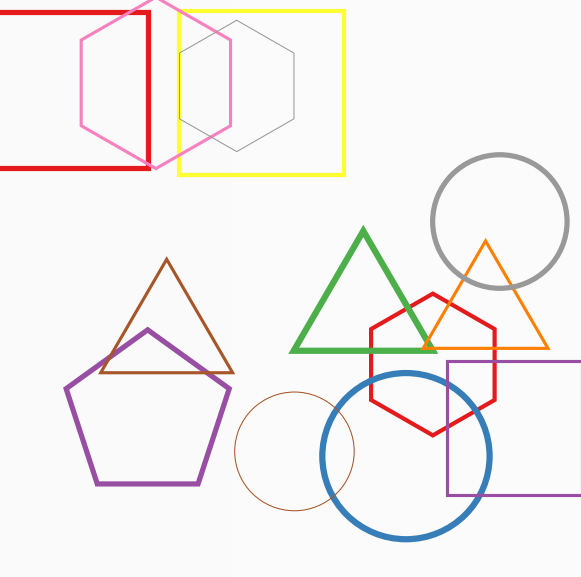[{"shape": "square", "thickness": 2.5, "radius": 0.68, "center": [0.12, 0.844]}, {"shape": "hexagon", "thickness": 2, "radius": 0.61, "center": [0.745, 0.368]}, {"shape": "circle", "thickness": 3, "radius": 0.72, "center": [0.698, 0.209]}, {"shape": "triangle", "thickness": 3, "radius": 0.69, "center": [0.625, 0.461]}, {"shape": "pentagon", "thickness": 2.5, "radius": 0.74, "center": [0.254, 0.28]}, {"shape": "square", "thickness": 1.5, "radius": 0.58, "center": [0.884, 0.258]}, {"shape": "triangle", "thickness": 1.5, "radius": 0.62, "center": [0.835, 0.458]}, {"shape": "square", "thickness": 2, "radius": 0.71, "center": [0.45, 0.838]}, {"shape": "circle", "thickness": 0.5, "radius": 0.51, "center": [0.507, 0.217]}, {"shape": "triangle", "thickness": 1.5, "radius": 0.65, "center": [0.287, 0.419]}, {"shape": "hexagon", "thickness": 1.5, "radius": 0.74, "center": [0.268, 0.856]}, {"shape": "hexagon", "thickness": 0.5, "radius": 0.57, "center": [0.407, 0.85]}, {"shape": "circle", "thickness": 2.5, "radius": 0.58, "center": [0.86, 0.616]}]